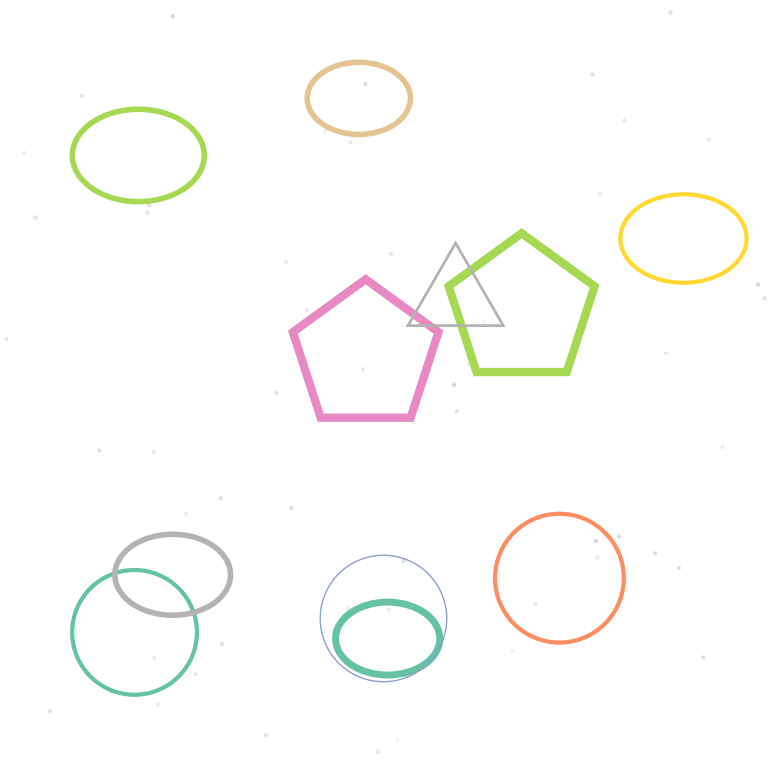[{"shape": "oval", "thickness": 2.5, "radius": 0.34, "center": [0.503, 0.171]}, {"shape": "circle", "thickness": 1.5, "radius": 0.41, "center": [0.175, 0.179]}, {"shape": "circle", "thickness": 1.5, "radius": 0.42, "center": [0.727, 0.249]}, {"shape": "circle", "thickness": 0.5, "radius": 0.41, "center": [0.498, 0.197]}, {"shape": "pentagon", "thickness": 3, "radius": 0.5, "center": [0.475, 0.538]}, {"shape": "oval", "thickness": 2, "radius": 0.43, "center": [0.18, 0.798]}, {"shape": "pentagon", "thickness": 3, "radius": 0.5, "center": [0.677, 0.597]}, {"shape": "oval", "thickness": 1.5, "radius": 0.41, "center": [0.888, 0.69]}, {"shape": "oval", "thickness": 2, "radius": 0.33, "center": [0.466, 0.872]}, {"shape": "triangle", "thickness": 1, "radius": 0.36, "center": [0.592, 0.613]}, {"shape": "oval", "thickness": 2, "radius": 0.38, "center": [0.224, 0.254]}]